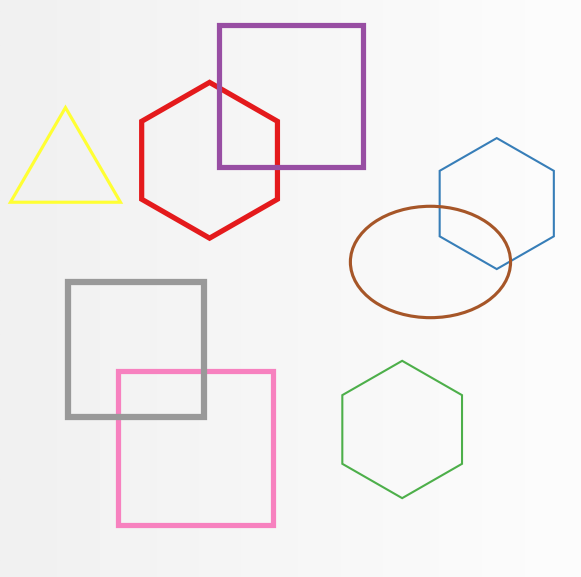[{"shape": "hexagon", "thickness": 2.5, "radius": 0.67, "center": [0.361, 0.722]}, {"shape": "hexagon", "thickness": 1, "radius": 0.57, "center": [0.855, 0.647]}, {"shape": "hexagon", "thickness": 1, "radius": 0.59, "center": [0.692, 0.255]}, {"shape": "square", "thickness": 2.5, "radius": 0.62, "center": [0.501, 0.833]}, {"shape": "triangle", "thickness": 1.5, "radius": 0.55, "center": [0.113, 0.704]}, {"shape": "oval", "thickness": 1.5, "radius": 0.69, "center": [0.741, 0.545]}, {"shape": "square", "thickness": 2.5, "radius": 0.67, "center": [0.337, 0.223]}, {"shape": "square", "thickness": 3, "radius": 0.58, "center": [0.234, 0.394]}]